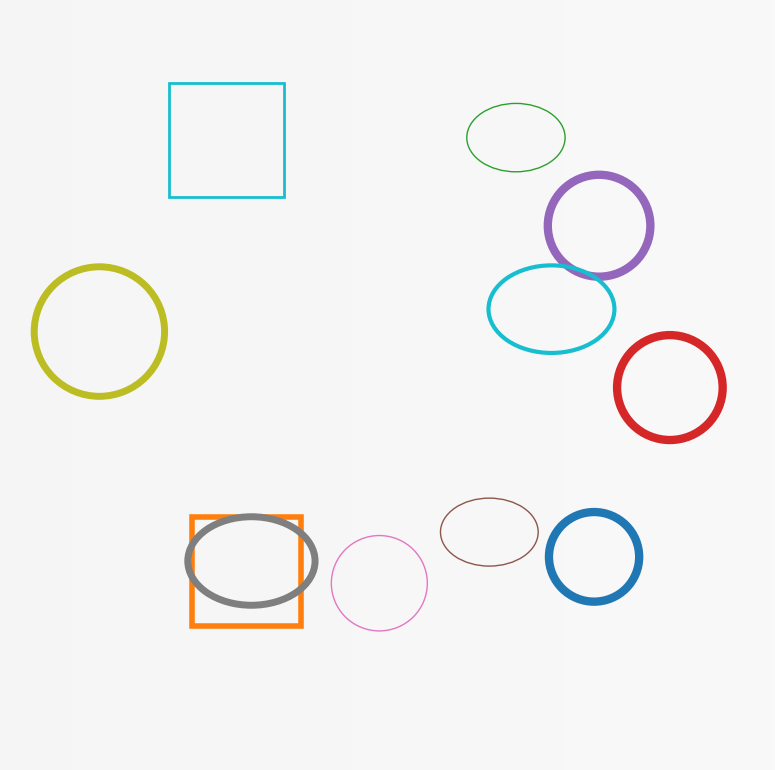[{"shape": "circle", "thickness": 3, "radius": 0.29, "center": [0.767, 0.277]}, {"shape": "square", "thickness": 2, "radius": 0.35, "center": [0.318, 0.258]}, {"shape": "oval", "thickness": 0.5, "radius": 0.32, "center": [0.666, 0.821]}, {"shape": "circle", "thickness": 3, "radius": 0.34, "center": [0.864, 0.497]}, {"shape": "circle", "thickness": 3, "radius": 0.33, "center": [0.773, 0.707]}, {"shape": "oval", "thickness": 0.5, "radius": 0.32, "center": [0.631, 0.309]}, {"shape": "circle", "thickness": 0.5, "radius": 0.31, "center": [0.489, 0.243]}, {"shape": "oval", "thickness": 2.5, "radius": 0.41, "center": [0.324, 0.271]}, {"shape": "circle", "thickness": 2.5, "radius": 0.42, "center": [0.128, 0.569]}, {"shape": "square", "thickness": 1, "radius": 0.37, "center": [0.292, 0.818]}, {"shape": "oval", "thickness": 1.5, "radius": 0.41, "center": [0.712, 0.598]}]